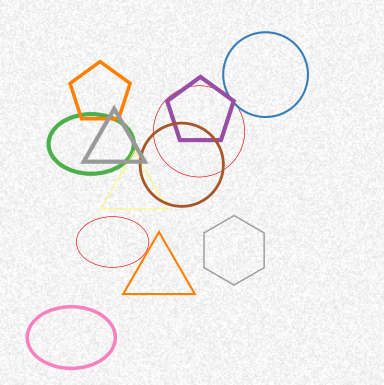[{"shape": "oval", "thickness": 0.5, "radius": 0.47, "center": [0.292, 0.371]}, {"shape": "circle", "thickness": 0.5, "radius": 0.59, "center": [0.517, 0.659]}, {"shape": "circle", "thickness": 1.5, "radius": 0.55, "center": [0.69, 0.806]}, {"shape": "oval", "thickness": 3, "radius": 0.55, "center": [0.237, 0.626]}, {"shape": "pentagon", "thickness": 3, "radius": 0.45, "center": [0.521, 0.709]}, {"shape": "pentagon", "thickness": 2.5, "radius": 0.41, "center": [0.26, 0.758]}, {"shape": "triangle", "thickness": 1.5, "radius": 0.54, "center": [0.413, 0.29]}, {"shape": "triangle", "thickness": 0.5, "radius": 0.5, "center": [0.349, 0.507]}, {"shape": "circle", "thickness": 2, "radius": 0.54, "center": [0.472, 0.572]}, {"shape": "oval", "thickness": 2.5, "radius": 0.57, "center": [0.185, 0.123]}, {"shape": "hexagon", "thickness": 1, "radius": 0.45, "center": [0.608, 0.35]}, {"shape": "triangle", "thickness": 3, "radius": 0.46, "center": [0.297, 0.626]}]